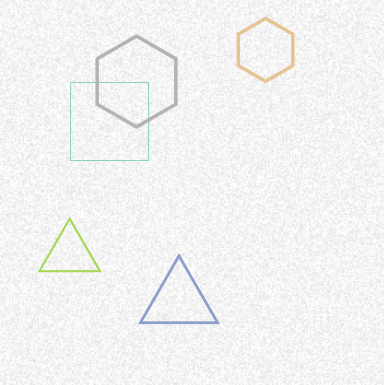[{"shape": "square", "thickness": 0.5, "radius": 0.51, "center": [0.283, 0.685]}, {"shape": "triangle", "thickness": 2, "radius": 0.58, "center": [0.465, 0.22]}, {"shape": "triangle", "thickness": 1.5, "radius": 0.46, "center": [0.181, 0.341]}, {"shape": "hexagon", "thickness": 2.5, "radius": 0.41, "center": [0.69, 0.87]}, {"shape": "hexagon", "thickness": 2.5, "radius": 0.59, "center": [0.355, 0.788]}]